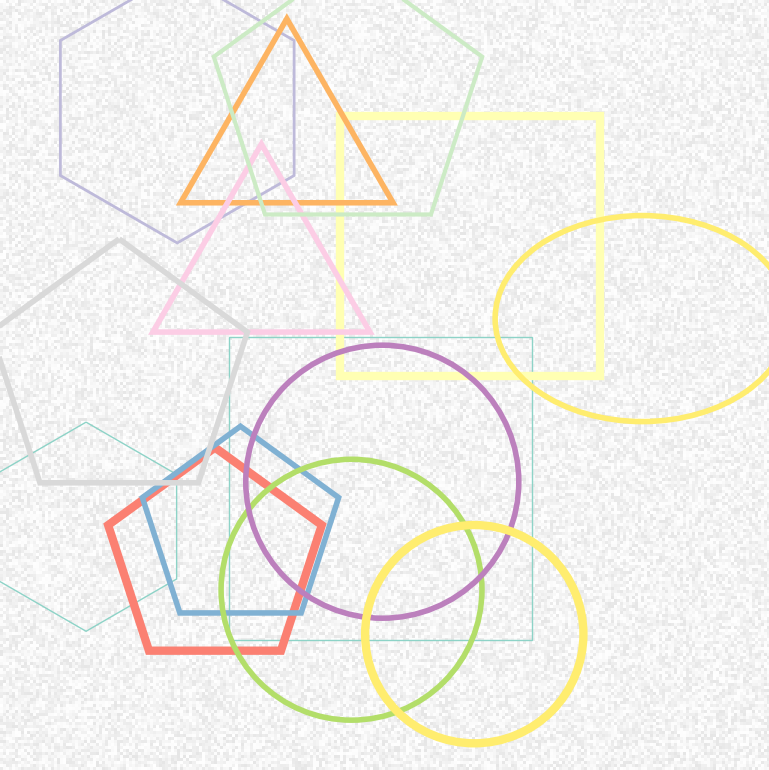[{"shape": "square", "thickness": 0.5, "radius": 0.98, "center": [0.494, 0.366]}, {"shape": "hexagon", "thickness": 0.5, "radius": 0.68, "center": [0.112, 0.316]}, {"shape": "square", "thickness": 3, "radius": 0.85, "center": [0.611, 0.68]}, {"shape": "hexagon", "thickness": 1, "radius": 0.88, "center": [0.23, 0.86]}, {"shape": "pentagon", "thickness": 3, "radius": 0.73, "center": [0.279, 0.273]}, {"shape": "pentagon", "thickness": 2, "radius": 0.67, "center": [0.312, 0.312]}, {"shape": "triangle", "thickness": 2, "radius": 0.8, "center": [0.373, 0.816]}, {"shape": "circle", "thickness": 2, "radius": 0.85, "center": [0.457, 0.234]}, {"shape": "triangle", "thickness": 2, "radius": 0.81, "center": [0.339, 0.65]}, {"shape": "pentagon", "thickness": 2, "radius": 0.88, "center": [0.155, 0.515]}, {"shape": "circle", "thickness": 2, "radius": 0.89, "center": [0.496, 0.374]}, {"shape": "pentagon", "thickness": 1.5, "radius": 0.92, "center": [0.452, 0.87]}, {"shape": "oval", "thickness": 2, "radius": 0.96, "center": [0.834, 0.586]}, {"shape": "circle", "thickness": 3, "radius": 0.71, "center": [0.616, 0.176]}]